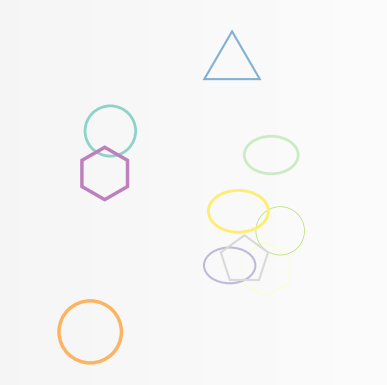[{"shape": "circle", "thickness": 2, "radius": 0.33, "center": [0.285, 0.66]}, {"shape": "hexagon", "thickness": 0.5, "radius": 0.35, "center": [0.685, 0.301]}, {"shape": "oval", "thickness": 1.5, "radius": 0.33, "center": [0.593, 0.311]}, {"shape": "triangle", "thickness": 1.5, "radius": 0.41, "center": [0.599, 0.836]}, {"shape": "circle", "thickness": 2.5, "radius": 0.4, "center": [0.233, 0.138]}, {"shape": "circle", "thickness": 0.5, "radius": 0.31, "center": [0.723, 0.4]}, {"shape": "pentagon", "thickness": 1.5, "radius": 0.32, "center": [0.631, 0.325]}, {"shape": "hexagon", "thickness": 2.5, "radius": 0.34, "center": [0.27, 0.549]}, {"shape": "oval", "thickness": 2, "radius": 0.35, "center": [0.7, 0.597]}, {"shape": "oval", "thickness": 2, "radius": 0.39, "center": [0.615, 0.451]}]